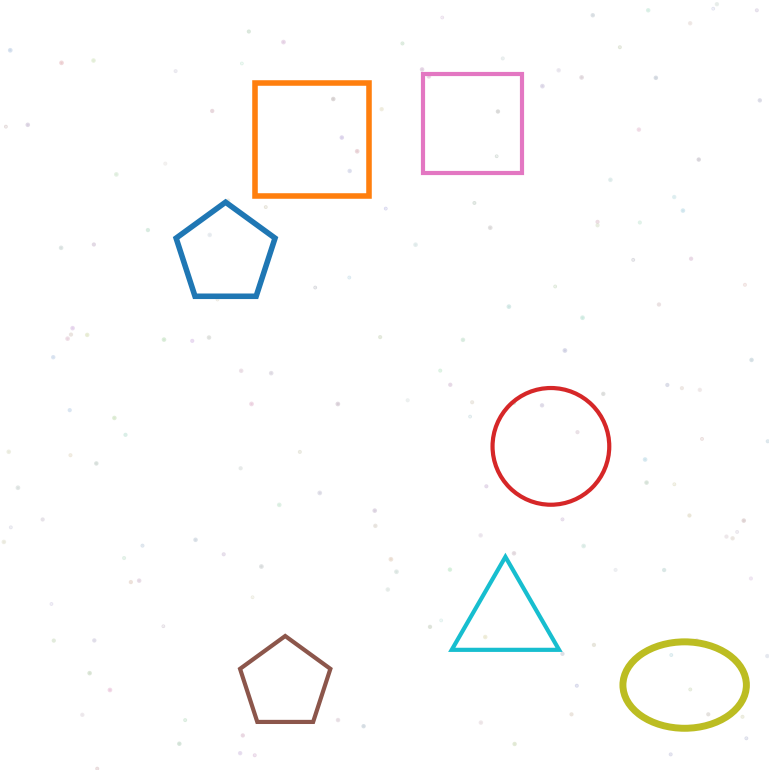[{"shape": "pentagon", "thickness": 2, "radius": 0.34, "center": [0.293, 0.67]}, {"shape": "square", "thickness": 2, "radius": 0.37, "center": [0.405, 0.819]}, {"shape": "circle", "thickness": 1.5, "radius": 0.38, "center": [0.715, 0.42]}, {"shape": "pentagon", "thickness": 1.5, "radius": 0.31, "center": [0.37, 0.112]}, {"shape": "square", "thickness": 1.5, "radius": 0.32, "center": [0.613, 0.84]}, {"shape": "oval", "thickness": 2.5, "radius": 0.4, "center": [0.889, 0.11]}, {"shape": "triangle", "thickness": 1.5, "radius": 0.4, "center": [0.656, 0.196]}]